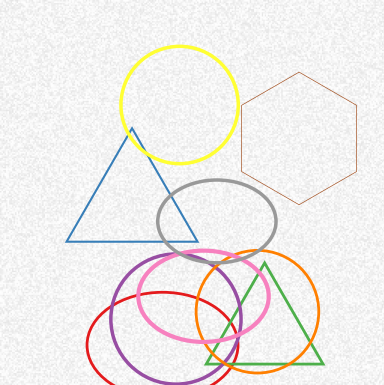[{"shape": "oval", "thickness": 2, "radius": 0.98, "center": [0.422, 0.104]}, {"shape": "triangle", "thickness": 1.5, "radius": 0.98, "center": [0.343, 0.47]}, {"shape": "triangle", "thickness": 2, "radius": 0.88, "center": [0.687, 0.142]}, {"shape": "circle", "thickness": 2.5, "radius": 0.85, "center": [0.457, 0.171]}, {"shape": "circle", "thickness": 2, "radius": 0.8, "center": [0.669, 0.19]}, {"shape": "circle", "thickness": 2.5, "radius": 0.76, "center": [0.467, 0.727]}, {"shape": "hexagon", "thickness": 0.5, "radius": 0.86, "center": [0.777, 0.64]}, {"shape": "oval", "thickness": 3, "radius": 0.85, "center": [0.529, 0.23]}, {"shape": "oval", "thickness": 2.5, "radius": 0.77, "center": [0.563, 0.425]}]